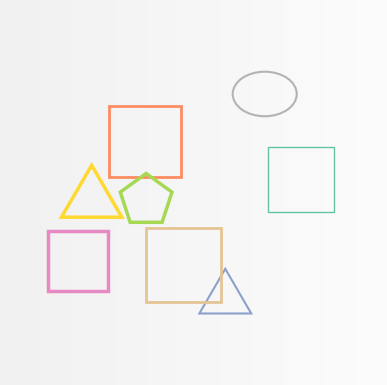[{"shape": "square", "thickness": 1, "radius": 0.42, "center": [0.777, 0.535]}, {"shape": "square", "thickness": 2, "radius": 0.46, "center": [0.373, 0.632]}, {"shape": "triangle", "thickness": 1.5, "radius": 0.39, "center": [0.581, 0.224]}, {"shape": "square", "thickness": 2.5, "radius": 0.39, "center": [0.202, 0.322]}, {"shape": "pentagon", "thickness": 2.5, "radius": 0.35, "center": [0.377, 0.479]}, {"shape": "triangle", "thickness": 2.5, "radius": 0.45, "center": [0.237, 0.481]}, {"shape": "square", "thickness": 2, "radius": 0.49, "center": [0.474, 0.312]}, {"shape": "oval", "thickness": 1.5, "radius": 0.41, "center": [0.683, 0.756]}]